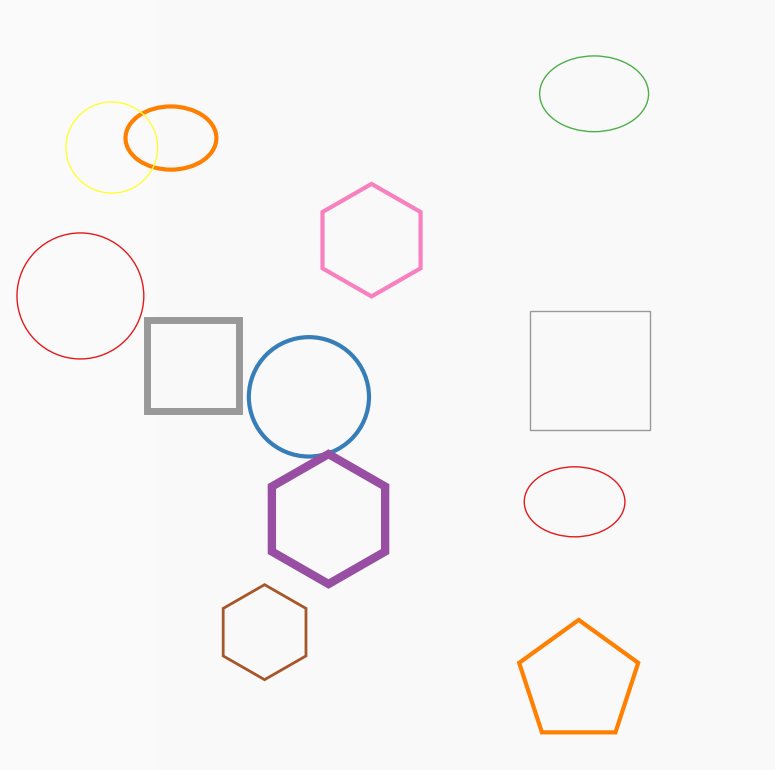[{"shape": "oval", "thickness": 0.5, "radius": 0.32, "center": [0.741, 0.348]}, {"shape": "circle", "thickness": 0.5, "radius": 0.41, "center": [0.104, 0.616]}, {"shape": "circle", "thickness": 1.5, "radius": 0.39, "center": [0.399, 0.485]}, {"shape": "oval", "thickness": 0.5, "radius": 0.35, "center": [0.767, 0.878]}, {"shape": "hexagon", "thickness": 3, "radius": 0.42, "center": [0.424, 0.326]}, {"shape": "oval", "thickness": 1.5, "radius": 0.29, "center": [0.221, 0.821]}, {"shape": "pentagon", "thickness": 1.5, "radius": 0.4, "center": [0.747, 0.114]}, {"shape": "circle", "thickness": 0.5, "radius": 0.3, "center": [0.144, 0.808]}, {"shape": "hexagon", "thickness": 1, "radius": 0.31, "center": [0.341, 0.179]}, {"shape": "hexagon", "thickness": 1.5, "radius": 0.37, "center": [0.479, 0.688]}, {"shape": "square", "thickness": 0.5, "radius": 0.39, "center": [0.762, 0.519]}, {"shape": "square", "thickness": 2.5, "radius": 0.3, "center": [0.249, 0.525]}]